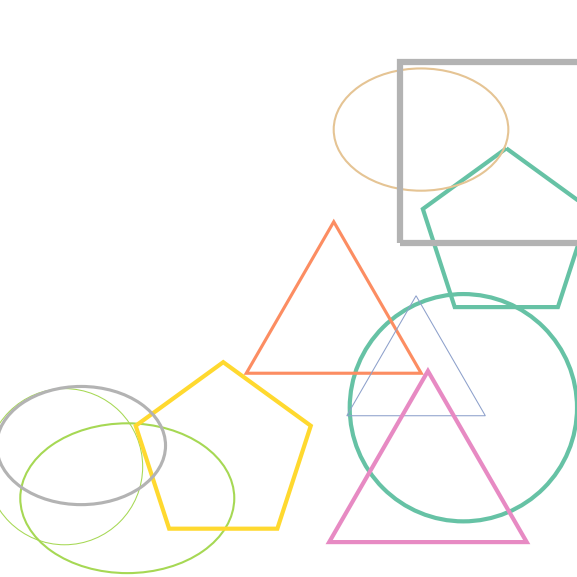[{"shape": "circle", "thickness": 2, "radius": 0.98, "center": [0.802, 0.293]}, {"shape": "pentagon", "thickness": 2, "radius": 0.76, "center": [0.877, 0.59]}, {"shape": "triangle", "thickness": 1.5, "radius": 0.87, "center": [0.578, 0.44]}, {"shape": "triangle", "thickness": 0.5, "radius": 0.69, "center": [0.72, 0.348]}, {"shape": "triangle", "thickness": 2, "radius": 0.99, "center": [0.741, 0.159]}, {"shape": "circle", "thickness": 0.5, "radius": 0.68, "center": [0.112, 0.191]}, {"shape": "oval", "thickness": 1, "radius": 0.93, "center": [0.22, 0.136]}, {"shape": "pentagon", "thickness": 2, "radius": 0.8, "center": [0.387, 0.213]}, {"shape": "oval", "thickness": 1, "radius": 0.76, "center": [0.729, 0.775]}, {"shape": "oval", "thickness": 1.5, "radius": 0.73, "center": [0.14, 0.228]}, {"shape": "square", "thickness": 3, "radius": 0.78, "center": [0.849, 0.736]}]